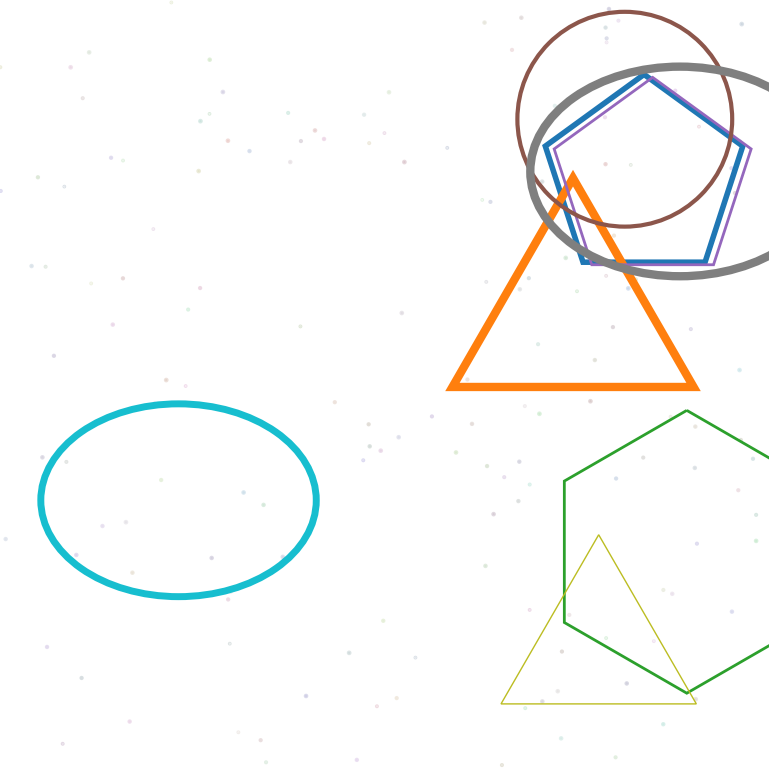[{"shape": "pentagon", "thickness": 2, "radius": 0.67, "center": [0.836, 0.769]}, {"shape": "triangle", "thickness": 3, "radius": 0.9, "center": [0.744, 0.588]}, {"shape": "hexagon", "thickness": 1, "radius": 0.92, "center": [0.892, 0.283]}, {"shape": "pentagon", "thickness": 1, "radius": 0.67, "center": [0.848, 0.765]}, {"shape": "circle", "thickness": 1.5, "radius": 0.7, "center": [0.811, 0.845]}, {"shape": "oval", "thickness": 3, "radius": 0.97, "center": [0.883, 0.777]}, {"shape": "triangle", "thickness": 0.5, "radius": 0.73, "center": [0.778, 0.159]}, {"shape": "oval", "thickness": 2.5, "radius": 0.89, "center": [0.232, 0.35]}]